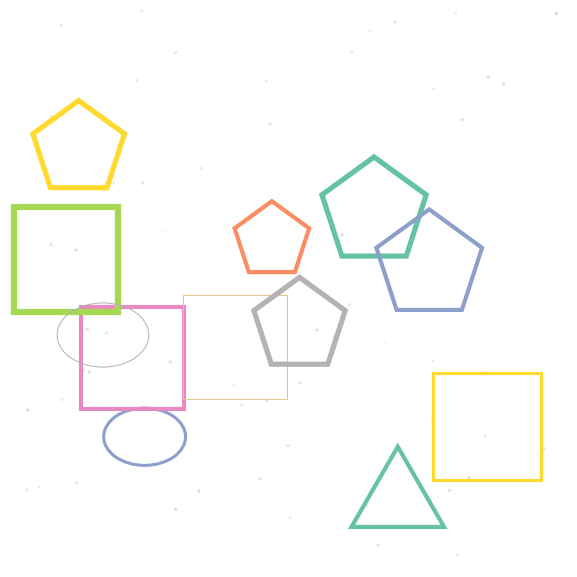[{"shape": "pentagon", "thickness": 2.5, "radius": 0.47, "center": [0.648, 0.632]}, {"shape": "triangle", "thickness": 2, "radius": 0.46, "center": [0.689, 0.133]}, {"shape": "pentagon", "thickness": 2, "radius": 0.34, "center": [0.471, 0.583]}, {"shape": "pentagon", "thickness": 2, "radius": 0.48, "center": [0.743, 0.54]}, {"shape": "oval", "thickness": 1.5, "radius": 0.35, "center": [0.25, 0.243]}, {"shape": "square", "thickness": 2, "radius": 0.44, "center": [0.229, 0.379]}, {"shape": "square", "thickness": 3, "radius": 0.45, "center": [0.114, 0.55]}, {"shape": "pentagon", "thickness": 2.5, "radius": 0.42, "center": [0.136, 0.742]}, {"shape": "square", "thickness": 1.5, "radius": 0.47, "center": [0.844, 0.261]}, {"shape": "square", "thickness": 0.5, "radius": 0.45, "center": [0.407, 0.398]}, {"shape": "pentagon", "thickness": 2.5, "radius": 0.42, "center": [0.519, 0.436]}, {"shape": "oval", "thickness": 0.5, "radius": 0.4, "center": [0.178, 0.419]}]